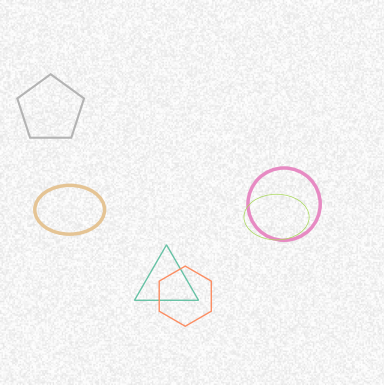[{"shape": "triangle", "thickness": 1, "radius": 0.48, "center": [0.433, 0.268]}, {"shape": "hexagon", "thickness": 1, "radius": 0.39, "center": [0.481, 0.231]}, {"shape": "circle", "thickness": 2.5, "radius": 0.47, "center": [0.738, 0.47]}, {"shape": "oval", "thickness": 0.5, "radius": 0.42, "center": [0.718, 0.436]}, {"shape": "oval", "thickness": 2.5, "radius": 0.45, "center": [0.181, 0.455]}, {"shape": "pentagon", "thickness": 1.5, "radius": 0.46, "center": [0.132, 0.716]}]